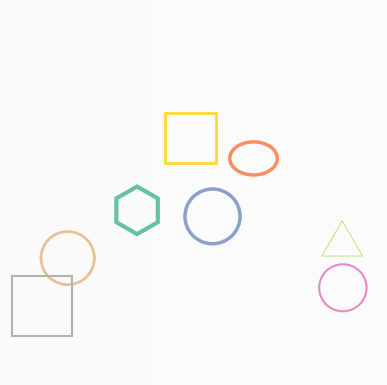[{"shape": "hexagon", "thickness": 3, "radius": 0.31, "center": [0.354, 0.454]}, {"shape": "oval", "thickness": 2.5, "radius": 0.31, "center": [0.654, 0.589]}, {"shape": "circle", "thickness": 2.5, "radius": 0.36, "center": [0.548, 0.438]}, {"shape": "circle", "thickness": 1.5, "radius": 0.31, "center": [0.885, 0.253]}, {"shape": "triangle", "thickness": 0.5, "radius": 0.3, "center": [0.883, 0.365]}, {"shape": "square", "thickness": 2, "radius": 0.33, "center": [0.491, 0.642]}, {"shape": "circle", "thickness": 2, "radius": 0.34, "center": [0.175, 0.33]}, {"shape": "square", "thickness": 1.5, "radius": 0.39, "center": [0.109, 0.205]}]